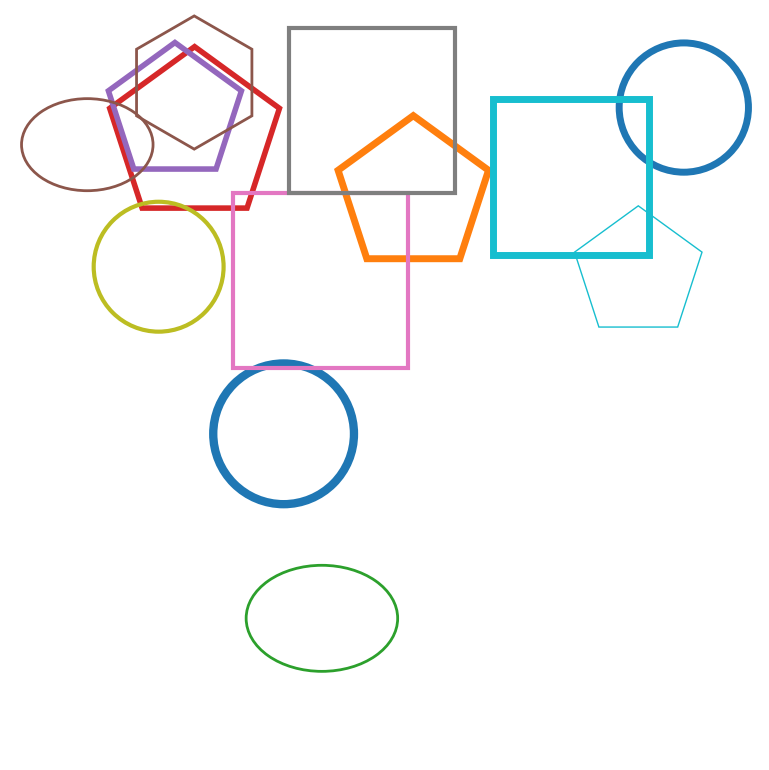[{"shape": "circle", "thickness": 2.5, "radius": 0.42, "center": [0.888, 0.86]}, {"shape": "circle", "thickness": 3, "radius": 0.46, "center": [0.368, 0.437]}, {"shape": "pentagon", "thickness": 2.5, "radius": 0.51, "center": [0.537, 0.747]}, {"shape": "oval", "thickness": 1, "radius": 0.49, "center": [0.418, 0.197]}, {"shape": "pentagon", "thickness": 2, "radius": 0.58, "center": [0.253, 0.823]}, {"shape": "pentagon", "thickness": 2, "radius": 0.45, "center": [0.227, 0.854]}, {"shape": "oval", "thickness": 1, "radius": 0.43, "center": [0.113, 0.812]}, {"shape": "hexagon", "thickness": 1, "radius": 0.43, "center": [0.252, 0.893]}, {"shape": "square", "thickness": 1.5, "radius": 0.57, "center": [0.417, 0.636]}, {"shape": "square", "thickness": 1.5, "radius": 0.54, "center": [0.483, 0.857]}, {"shape": "circle", "thickness": 1.5, "radius": 0.42, "center": [0.206, 0.654]}, {"shape": "square", "thickness": 2.5, "radius": 0.51, "center": [0.742, 0.77]}, {"shape": "pentagon", "thickness": 0.5, "radius": 0.44, "center": [0.829, 0.646]}]